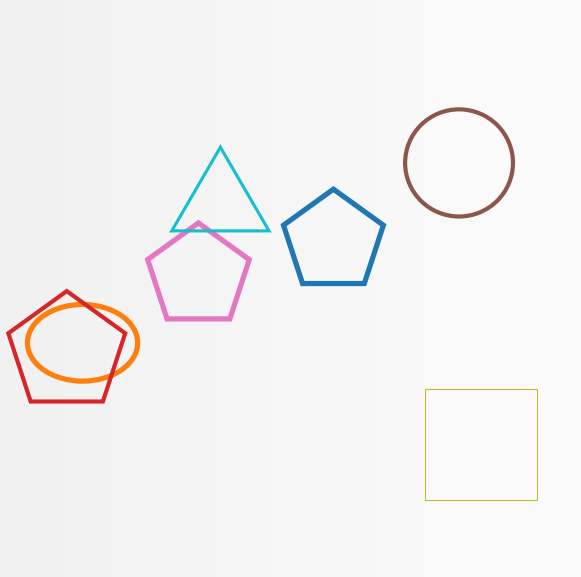[{"shape": "pentagon", "thickness": 2.5, "radius": 0.45, "center": [0.574, 0.581]}, {"shape": "oval", "thickness": 2.5, "radius": 0.47, "center": [0.142, 0.406]}, {"shape": "pentagon", "thickness": 2, "radius": 0.53, "center": [0.115, 0.389]}, {"shape": "circle", "thickness": 2, "radius": 0.46, "center": [0.79, 0.717]}, {"shape": "pentagon", "thickness": 2.5, "radius": 0.46, "center": [0.341, 0.521]}, {"shape": "square", "thickness": 0.5, "radius": 0.48, "center": [0.828, 0.23]}, {"shape": "triangle", "thickness": 1.5, "radius": 0.48, "center": [0.379, 0.648]}]